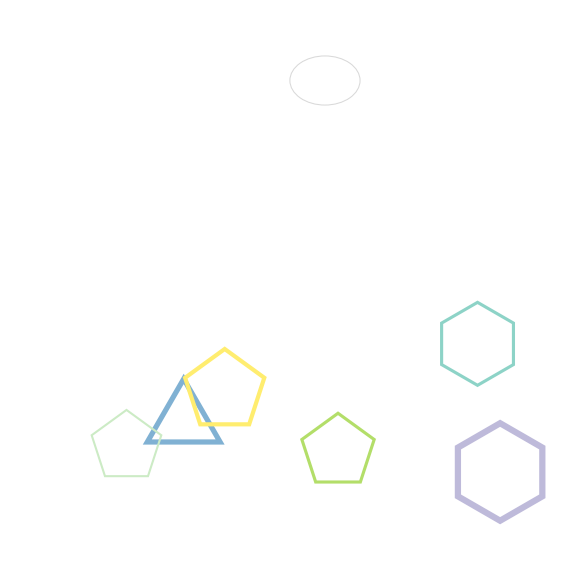[{"shape": "hexagon", "thickness": 1.5, "radius": 0.36, "center": [0.827, 0.404]}, {"shape": "hexagon", "thickness": 3, "radius": 0.42, "center": [0.866, 0.182]}, {"shape": "triangle", "thickness": 2.5, "radius": 0.36, "center": [0.318, 0.27]}, {"shape": "pentagon", "thickness": 1.5, "radius": 0.33, "center": [0.585, 0.218]}, {"shape": "oval", "thickness": 0.5, "radius": 0.3, "center": [0.563, 0.86]}, {"shape": "pentagon", "thickness": 1, "radius": 0.32, "center": [0.219, 0.226]}, {"shape": "pentagon", "thickness": 2, "radius": 0.36, "center": [0.389, 0.323]}]